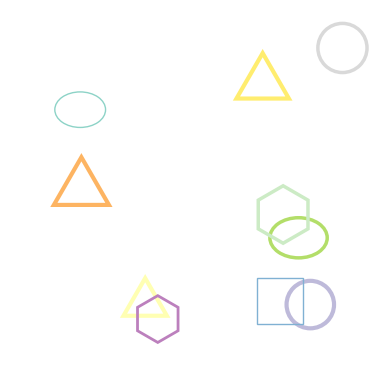[{"shape": "oval", "thickness": 1, "radius": 0.33, "center": [0.208, 0.715]}, {"shape": "triangle", "thickness": 3, "radius": 0.33, "center": [0.377, 0.212]}, {"shape": "circle", "thickness": 3, "radius": 0.31, "center": [0.806, 0.209]}, {"shape": "square", "thickness": 1, "radius": 0.3, "center": [0.728, 0.218]}, {"shape": "triangle", "thickness": 3, "radius": 0.41, "center": [0.211, 0.509]}, {"shape": "oval", "thickness": 2.5, "radius": 0.37, "center": [0.775, 0.382]}, {"shape": "circle", "thickness": 2.5, "radius": 0.32, "center": [0.889, 0.875]}, {"shape": "hexagon", "thickness": 2, "radius": 0.3, "center": [0.41, 0.171]}, {"shape": "hexagon", "thickness": 2.5, "radius": 0.37, "center": [0.735, 0.443]}, {"shape": "triangle", "thickness": 3, "radius": 0.39, "center": [0.682, 0.783]}]